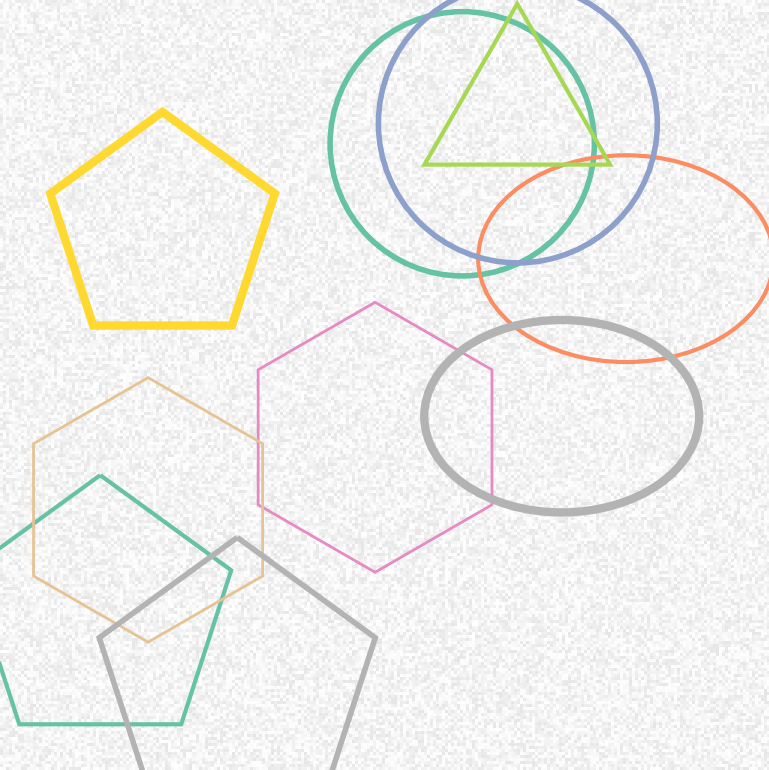[{"shape": "pentagon", "thickness": 1.5, "radius": 0.89, "center": [0.13, 0.204]}, {"shape": "circle", "thickness": 2, "radius": 0.86, "center": [0.6, 0.813]}, {"shape": "oval", "thickness": 1.5, "radius": 0.96, "center": [0.813, 0.664]}, {"shape": "circle", "thickness": 2, "radius": 0.91, "center": [0.673, 0.84]}, {"shape": "hexagon", "thickness": 1, "radius": 0.88, "center": [0.487, 0.432]}, {"shape": "triangle", "thickness": 1.5, "radius": 0.7, "center": [0.672, 0.856]}, {"shape": "pentagon", "thickness": 3, "radius": 0.77, "center": [0.211, 0.701]}, {"shape": "hexagon", "thickness": 1, "radius": 0.86, "center": [0.192, 0.338]}, {"shape": "oval", "thickness": 3, "radius": 0.89, "center": [0.73, 0.46]}, {"shape": "pentagon", "thickness": 2, "radius": 0.94, "center": [0.308, 0.114]}]